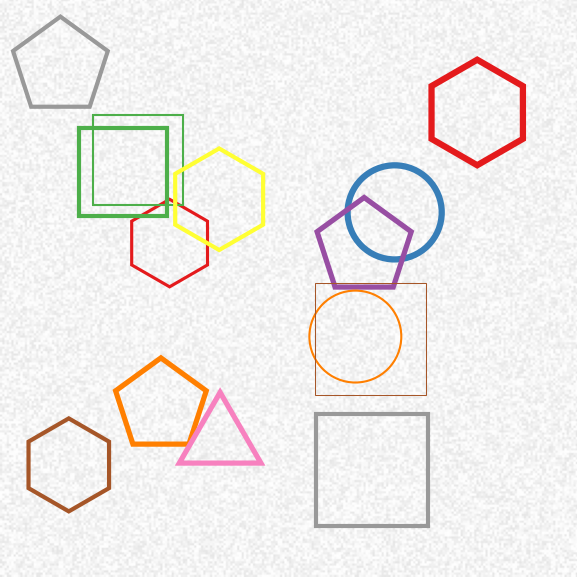[{"shape": "hexagon", "thickness": 3, "radius": 0.46, "center": [0.826, 0.804]}, {"shape": "hexagon", "thickness": 1.5, "radius": 0.38, "center": [0.294, 0.578]}, {"shape": "circle", "thickness": 3, "radius": 0.41, "center": [0.683, 0.631]}, {"shape": "square", "thickness": 1, "radius": 0.39, "center": [0.24, 0.722]}, {"shape": "square", "thickness": 2, "radius": 0.38, "center": [0.213, 0.701]}, {"shape": "pentagon", "thickness": 2.5, "radius": 0.43, "center": [0.631, 0.571]}, {"shape": "pentagon", "thickness": 2.5, "radius": 0.41, "center": [0.279, 0.297]}, {"shape": "circle", "thickness": 1, "radius": 0.4, "center": [0.615, 0.416]}, {"shape": "hexagon", "thickness": 2, "radius": 0.44, "center": [0.38, 0.654]}, {"shape": "hexagon", "thickness": 2, "radius": 0.4, "center": [0.119, 0.194]}, {"shape": "square", "thickness": 0.5, "radius": 0.48, "center": [0.641, 0.412]}, {"shape": "triangle", "thickness": 2.5, "radius": 0.41, "center": [0.381, 0.238]}, {"shape": "square", "thickness": 2, "radius": 0.48, "center": [0.645, 0.185]}, {"shape": "pentagon", "thickness": 2, "radius": 0.43, "center": [0.105, 0.884]}]